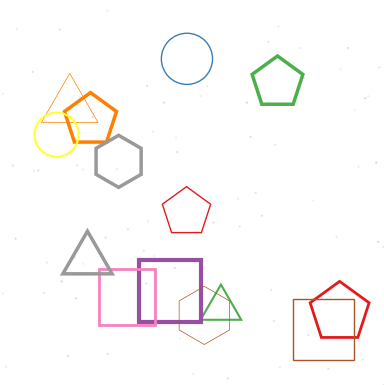[{"shape": "pentagon", "thickness": 2, "radius": 0.4, "center": [0.882, 0.189]}, {"shape": "pentagon", "thickness": 1, "radius": 0.33, "center": [0.484, 0.449]}, {"shape": "circle", "thickness": 1, "radius": 0.33, "center": [0.486, 0.847]}, {"shape": "triangle", "thickness": 1.5, "radius": 0.3, "center": [0.574, 0.2]}, {"shape": "pentagon", "thickness": 2.5, "radius": 0.35, "center": [0.721, 0.785]}, {"shape": "square", "thickness": 3, "radius": 0.4, "center": [0.441, 0.243]}, {"shape": "pentagon", "thickness": 2.5, "radius": 0.36, "center": [0.235, 0.688]}, {"shape": "triangle", "thickness": 0.5, "radius": 0.43, "center": [0.181, 0.724]}, {"shape": "circle", "thickness": 1.5, "radius": 0.29, "center": [0.147, 0.65]}, {"shape": "hexagon", "thickness": 0.5, "radius": 0.38, "center": [0.531, 0.181]}, {"shape": "square", "thickness": 1, "radius": 0.4, "center": [0.839, 0.144]}, {"shape": "square", "thickness": 2, "radius": 0.37, "center": [0.329, 0.228]}, {"shape": "hexagon", "thickness": 2.5, "radius": 0.34, "center": [0.308, 0.581]}, {"shape": "triangle", "thickness": 2.5, "radius": 0.37, "center": [0.227, 0.326]}]